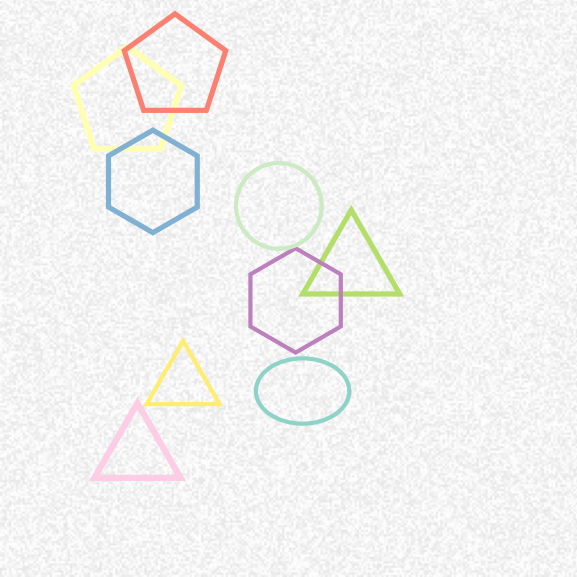[{"shape": "oval", "thickness": 2, "radius": 0.4, "center": [0.524, 0.322]}, {"shape": "pentagon", "thickness": 3, "radius": 0.49, "center": [0.221, 0.821]}, {"shape": "pentagon", "thickness": 2.5, "radius": 0.46, "center": [0.303, 0.883]}, {"shape": "hexagon", "thickness": 2.5, "radius": 0.44, "center": [0.265, 0.685]}, {"shape": "triangle", "thickness": 2.5, "radius": 0.48, "center": [0.608, 0.539]}, {"shape": "triangle", "thickness": 3, "radius": 0.43, "center": [0.238, 0.215]}, {"shape": "hexagon", "thickness": 2, "radius": 0.45, "center": [0.512, 0.479]}, {"shape": "circle", "thickness": 2, "radius": 0.37, "center": [0.483, 0.643]}, {"shape": "triangle", "thickness": 2, "radius": 0.37, "center": [0.317, 0.336]}]